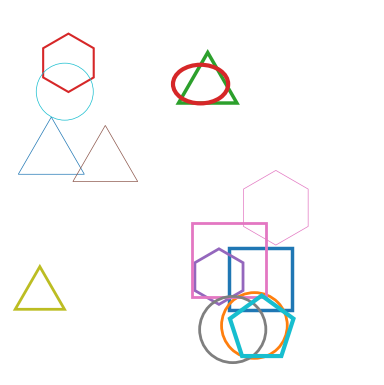[{"shape": "square", "thickness": 2.5, "radius": 0.41, "center": [0.676, 0.276]}, {"shape": "triangle", "thickness": 0.5, "radius": 0.5, "center": [0.133, 0.597]}, {"shape": "circle", "thickness": 2, "radius": 0.43, "center": [0.661, 0.155]}, {"shape": "triangle", "thickness": 2.5, "radius": 0.44, "center": [0.54, 0.776]}, {"shape": "hexagon", "thickness": 1.5, "radius": 0.38, "center": [0.178, 0.837]}, {"shape": "oval", "thickness": 3, "radius": 0.36, "center": [0.521, 0.782]}, {"shape": "hexagon", "thickness": 2, "radius": 0.36, "center": [0.569, 0.282]}, {"shape": "triangle", "thickness": 0.5, "radius": 0.49, "center": [0.274, 0.577]}, {"shape": "hexagon", "thickness": 0.5, "radius": 0.48, "center": [0.716, 0.46]}, {"shape": "square", "thickness": 2, "radius": 0.48, "center": [0.595, 0.324]}, {"shape": "circle", "thickness": 2, "radius": 0.43, "center": [0.604, 0.144]}, {"shape": "triangle", "thickness": 2, "radius": 0.37, "center": [0.103, 0.234]}, {"shape": "pentagon", "thickness": 3, "radius": 0.43, "center": [0.68, 0.145]}, {"shape": "circle", "thickness": 0.5, "radius": 0.37, "center": [0.168, 0.762]}]